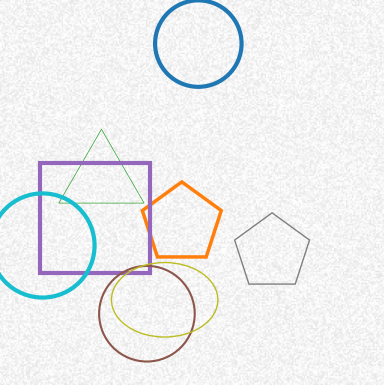[{"shape": "circle", "thickness": 3, "radius": 0.56, "center": [0.515, 0.887]}, {"shape": "pentagon", "thickness": 2.5, "radius": 0.54, "center": [0.472, 0.42]}, {"shape": "triangle", "thickness": 0.5, "radius": 0.64, "center": [0.264, 0.536]}, {"shape": "square", "thickness": 3, "radius": 0.71, "center": [0.247, 0.433]}, {"shape": "circle", "thickness": 1.5, "radius": 0.62, "center": [0.382, 0.185]}, {"shape": "pentagon", "thickness": 1, "radius": 0.51, "center": [0.707, 0.345]}, {"shape": "oval", "thickness": 1, "radius": 0.69, "center": [0.428, 0.221]}, {"shape": "circle", "thickness": 3, "radius": 0.68, "center": [0.11, 0.362]}]